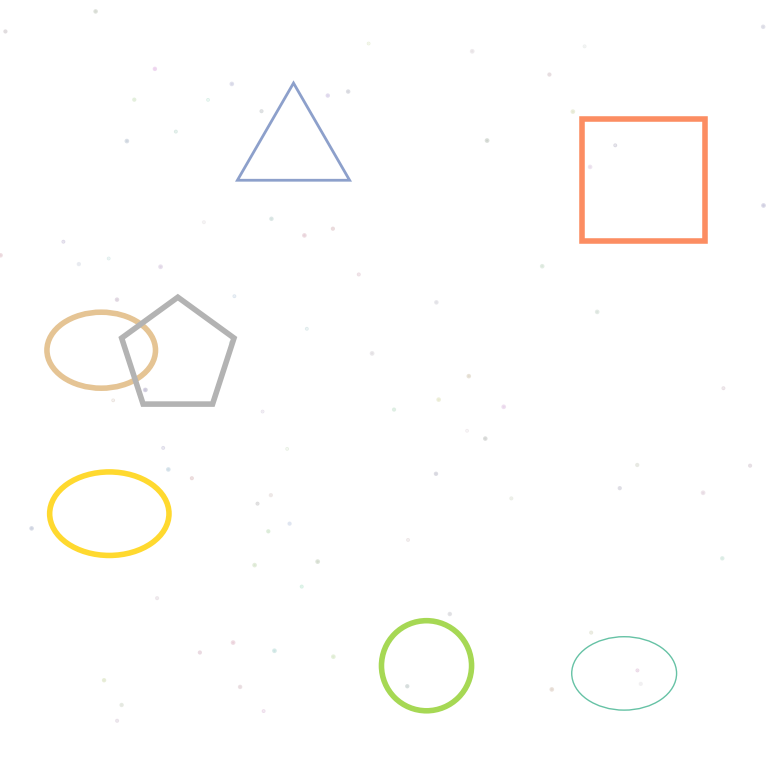[{"shape": "oval", "thickness": 0.5, "radius": 0.34, "center": [0.811, 0.125]}, {"shape": "square", "thickness": 2, "radius": 0.4, "center": [0.836, 0.766]}, {"shape": "triangle", "thickness": 1, "radius": 0.42, "center": [0.381, 0.808]}, {"shape": "circle", "thickness": 2, "radius": 0.29, "center": [0.554, 0.135]}, {"shape": "oval", "thickness": 2, "radius": 0.39, "center": [0.142, 0.333]}, {"shape": "oval", "thickness": 2, "radius": 0.35, "center": [0.131, 0.545]}, {"shape": "pentagon", "thickness": 2, "radius": 0.38, "center": [0.231, 0.537]}]